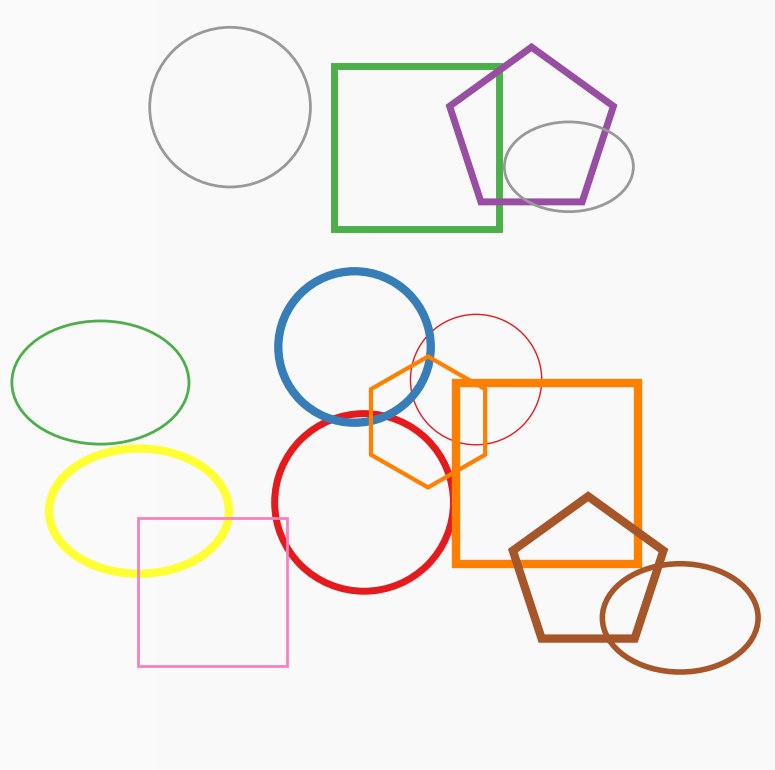[{"shape": "circle", "thickness": 0.5, "radius": 0.42, "center": [0.614, 0.507]}, {"shape": "circle", "thickness": 2.5, "radius": 0.58, "center": [0.47, 0.348]}, {"shape": "circle", "thickness": 3, "radius": 0.49, "center": [0.457, 0.549]}, {"shape": "square", "thickness": 2.5, "radius": 0.53, "center": [0.538, 0.808]}, {"shape": "oval", "thickness": 1, "radius": 0.57, "center": [0.13, 0.503]}, {"shape": "pentagon", "thickness": 2.5, "radius": 0.56, "center": [0.686, 0.828]}, {"shape": "square", "thickness": 3, "radius": 0.59, "center": [0.706, 0.385]}, {"shape": "hexagon", "thickness": 1.5, "radius": 0.43, "center": [0.552, 0.452]}, {"shape": "oval", "thickness": 3, "radius": 0.58, "center": [0.179, 0.336]}, {"shape": "pentagon", "thickness": 3, "radius": 0.51, "center": [0.759, 0.253]}, {"shape": "oval", "thickness": 2, "radius": 0.5, "center": [0.878, 0.198]}, {"shape": "square", "thickness": 1, "radius": 0.48, "center": [0.275, 0.231]}, {"shape": "circle", "thickness": 1, "radius": 0.52, "center": [0.297, 0.861]}, {"shape": "oval", "thickness": 1, "radius": 0.42, "center": [0.734, 0.783]}]